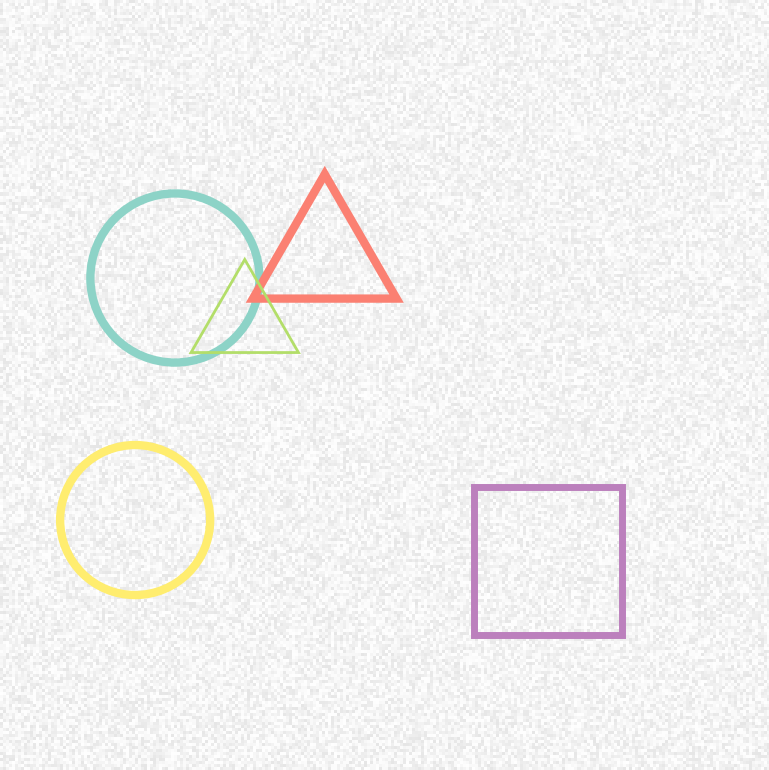[{"shape": "circle", "thickness": 3, "radius": 0.55, "center": [0.227, 0.639]}, {"shape": "triangle", "thickness": 3, "radius": 0.54, "center": [0.422, 0.666]}, {"shape": "triangle", "thickness": 1, "radius": 0.4, "center": [0.318, 0.582]}, {"shape": "square", "thickness": 2.5, "radius": 0.48, "center": [0.712, 0.271]}, {"shape": "circle", "thickness": 3, "radius": 0.49, "center": [0.176, 0.325]}]